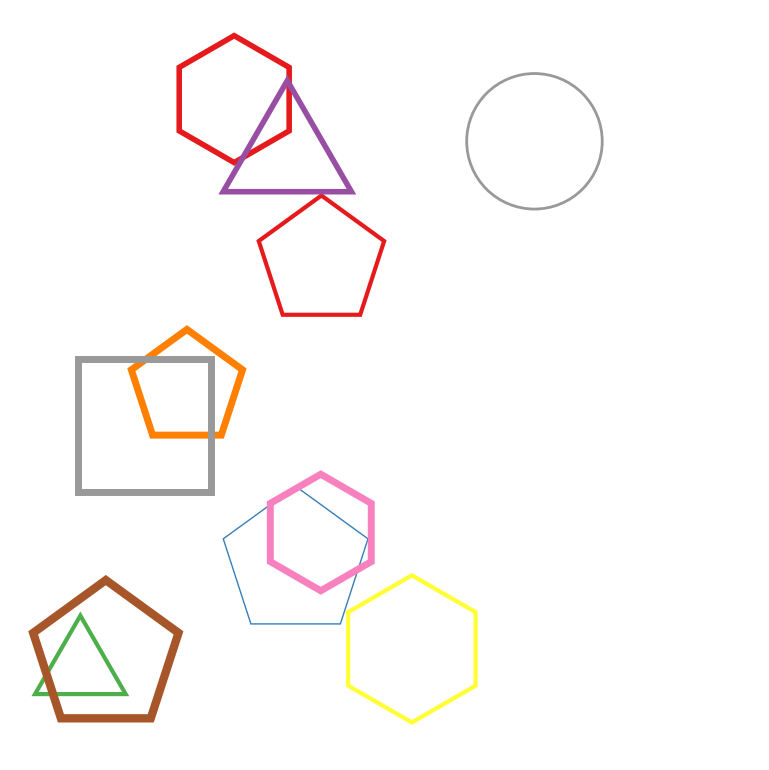[{"shape": "pentagon", "thickness": 1.5, "radius": 0.43, "center": [0.417, 0.66]}, {"shape": "hexagon", "thickness": 2, "radius": 0.41, "center": [0.304, 0.871]}, {"shape": "pentagon", "thickness": 0.5, "radius": 0.49, "center": [0.384, 0.27]}, {"shape": "triangle", "thickness": 1.5, "radius": 0.34, "center": [0.104, 0.133]}, {"shape": "triangle", "thickness": 2, "radius": 0.48, "center": [0.373, 0.799]}, {"shape": "pentagon", "thickness": 2.5, "radius": 0.38, "center": [0.243, 0.496]}, {"shape": "hexagon", "thickness": 1.5, "radius": 0.48, "center": [0.535, 0.157]}, {"shape": "pentagon", "thickness": 3, "radius": 0.5, "center": [0.137, 0.147]}, {"shape": "hexagon", "thickness": 2.5, "radius": 0.38, "center": [0.417, 0.308]}, {"shape": "circle", "thickness": 1, "radius": 0.44, "center": [0.694, 0.816]}, {"shape": "square", "thickness": 2.5, "radius": 0.43, "center": [0.188, 0.447]}]